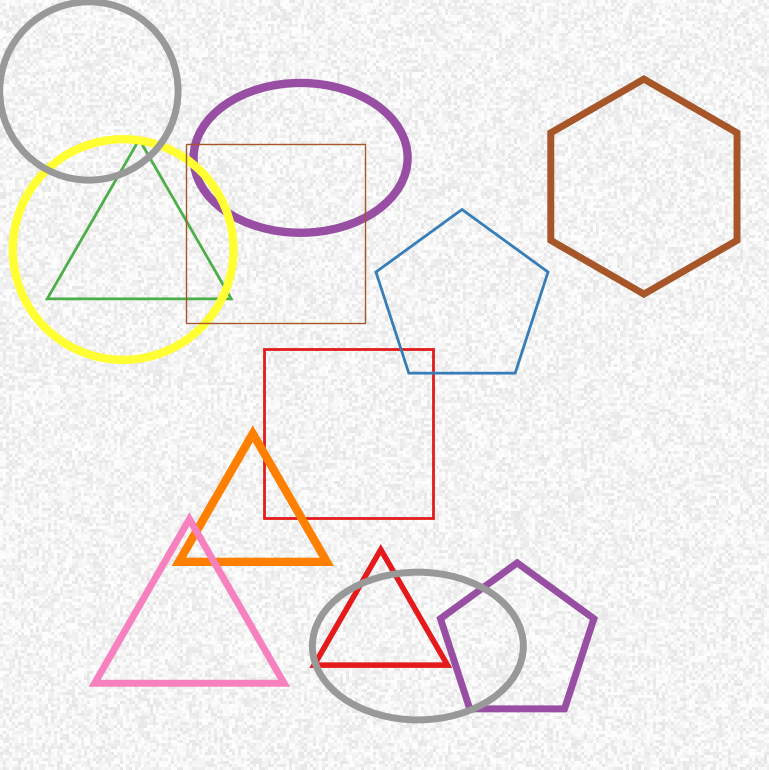[{"shape": "triangle", "thickness": 2, "radius": 0.5, "center": [0.495, 0.186]}, {"shape": "square", "thickness": 1, "radius": 0.55, "center": [0.453, 0.437]}, {"shape": "pentagon", "thickness": 1, "radius": 0.59, "center": [0.6, 0.61]}, {"shape": "triangle", "thickness": 1, "radius": 0.69, "center": [0.181, 0.681]}, {"shape": "oval", "thickness": 3, "radius": 0.69, "center": [0.39, 0.795]}, {"shape": "pentagon", "thickness": 2.5, "radius": 0.52, "center": [0.672, 0.164]}, {"shape": "triangle", "thickness": 3, "radius": 0.55, "center": [0.328, 0.326]}, {"shape": "circle", "thickness": 3, "radius": 0.72, "center": [0.16, 0.676]}, {"shape": "hexagon", "thickness": 2.5, "radius": 0.7, "center": [0.836, 0.758]}, {"shape": "square", "thickness": 0.5, "radius": 0.58, "center": [0.358, 0.696]}, {"shape": "triangle", "thickness": 2.5, "radius": 0.71, "center": [0.246, 0.184]}, {"shape": "oval", "thickness": 2.5, "radius": 0.69, "center": [0.543, 0.161]}, {"shape": "circle", "thickness": 2.5, "radius": 0.58, "center": [0.115, 0.882]}]